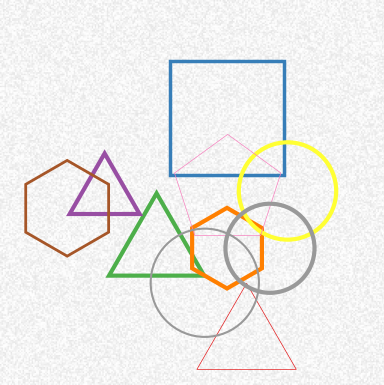[{"shape": "triangle", "thickness": 0.5, "radius": 0.75, "center": [0.641, 0.115]}, {"shape": "square", "thickness": 2.5, "radius": 0.74, "center": [0.589, 0.693]}, {"shape": "triangle", "thickness": 3, "radius": 0.71, "center": [0.407, 0.355]}, {"shape": "triangle", "thickness": 3, "radius": 0.52, "center": [0.272, 0.497]}, {"shape": "hexagon", "thickness": 3, "radius": 0.52, "center": [0.59, 0.355]}, {"shape": "circle", "thickness": 3, "radius": 0.63, "center": [0.747, 0.504]}, {"shape": "hexagon", "thickness": 2, "radius": 0.62, "center": [0.174, 0.459]}, {"shape": "pentagon", "thickness": 0.5, "radius": 0.73, "center": [0.591, 0.506]}, {"shape": "circle", "thickness": 3, "radius": 0.58, "center": [0.701, 0.355]}, {"shape": "circle", "thickness": 1.5, "radius": 0.7, "center": [0.532, 0.266]}]